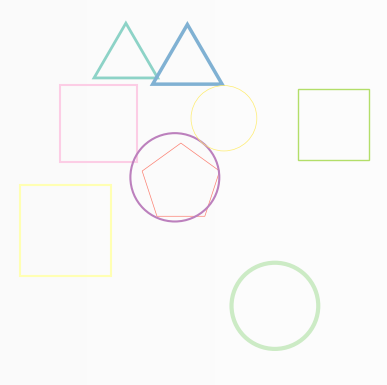[{"shape": "triangle", "thickness": 2, "radius": 0.47, "center": [0.325, 0.845]}, {"shape": "square", "thickness": 1.5, "radius": 0.59, "center": [0.169, 0.401]}, {"shape": "pentagon", "thickness": 0.5, "radius": 0.53, "center": [0.467, 0.523]}, {"shape": "triangle", "thickness": 2.5, "radius": 0.52, "center": [0.484, 0.833]}, {"shape": "square", "thickness": 1, "radius": 0.46, "center": [0.861, 0.676]}, {"shape": "square", "thickness": 1.5, "radius": 0.5, "center": [0.254, 0.68]}, {"shape": "circle", "thickness": 1.5, "radius": 0.57, "center": [0.451, 0.539]}, {"shape": "circle", "thickness": 3, "radius": 0.56, "center": [0.709, 0.206]}, {"shape": "circle", "thickness": 0.5, "radius": 0.42, "center": [0.578, 0.693]}]